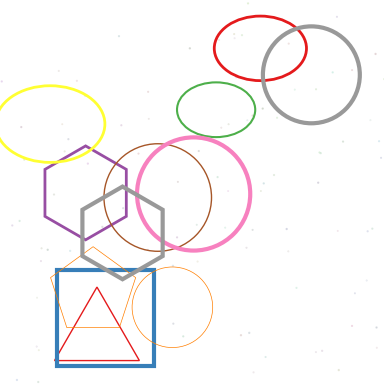[{"shape": "oval", "thickness": 2, "radius": 0.6, "center": [0.676, 0.874]}, {"shape": "triangle", "thickness": 1, "radius": 0.64, "center": [0.252, 0.127]}, {"shape": "square", "thickness": 3, "radius": 0.63, "center": [0.274, 0.175]}, {"shape": "oval", "thickness": 1.5, "radius": 0.51, "center": [0.561, 0.715]}, {"shape": "hexagon", "thickness": 2, "radius": 0.61, "center": [0.222, 0.499]}, {"shape": "circle", "thickness": 0.5, "radius": 0.52, "center": [0.448, 0.202]}, {"shape": "pentagon", "thickness": 0.5, "radius": 0.58, "center": [0.242, 0.243]}, {"shape": "oval", "thickness": 2, "radius": 0.71, "center": [0.13, 0.678]}, {"shape": "circle", "thickness": 1, "radius": 0.7, "center": [0.41, 0.487]}, {"shape": "circle", "thickness": 3, "radius": 0.74, "center": [0.503, 0.496]}, {"shape": "circle", "thickness": 3, "radius": 0.63, "center": [0.809, 0.806]}, {"shape": "hexagon", "thickness": 3, "radius": 0.6, "center": [0.318, 0.395]}]